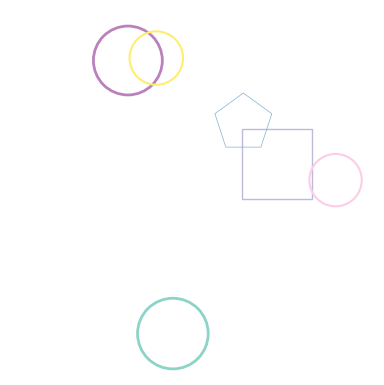[{"shape": "circle", "thickness": 2, "radius": 0.46, "center": [0.449, 0.134]}, {"shape": "square", "thickness": 1, "radius": 0.46, "center": [0.72, 0.574]}, {"shape": "pentagon", "thickness": 0.5, "radius": 0.39, "center": [0.632, 0.681]}, {"shape": "circle", "thickness": 1.5, "radius": 0.34, "center": [0.872, 0.532]}, {"shape": "circle", "thickness": 2, "radius": 0.45, "center": [0.332, 0.843]}, {"shape": "circle", "thickness": 1.5, "radius": 0.35, "center": [0.406, 0.849]}]